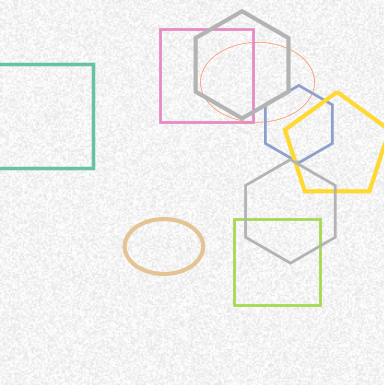[{"shape": "square", "thickness": 2.5, "radius": 0.68, "center": [0.106, 0.698]}, {"shape": "oval", "thickness": 0.5, "radius": 0.74, "center": [0.669, 0.786]}, {"shape": "hexagon", "thickness": 2, "radius": 0.5, "center": [0.776, 0.678]}, {"shape": "square", "thickness": 2, "radius": 0.6, "center": [0.537, 0.804]}, {"shape": "square", "thickness": 2, "radius": 0.56, "center": [0.72, 0.319]}, {"shape": "pentagon", "thickness": 3, "radius": 0.71, "center": [0.876, 0.619]}, {"shape": "oval", "thickness": 3, "radius": 0.51, "center": [0.426, 0.36]}, {"shape": "hexagon", "thickness": 2, "radius": 0.67, "center": [0.754, 0.451]}, {"shape": "hexagon", "thickness": 3, "radius": 0.7, "center": [0.629, 0.832]}]